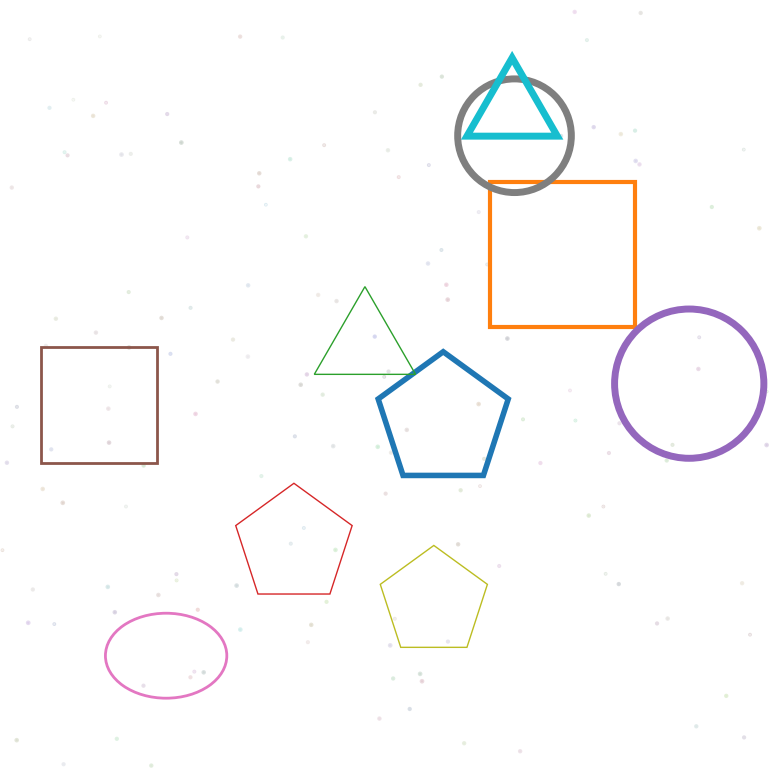[{"shape": "pentagon", "thickness": 2, "radius": 0.44, "center": [0.576, 0.454]}, {"shape": "square", "thickness": 1.5, "radius": 0.47, "center": [0.73, 0.67]}, {"shape": "triangle", "thickness": 0.5, "radius": 0.38, "center": [0.474, 0.552]}, {"shape": "pentagon", "thickness": 0.5, "radius": 0.4, "center": [0.382, 0.293]}, {"shape": "circle", "thickness": 2.5, "radius": 0.48, "center": [0.895, 0.502]}, {"shape": "square", "thickness": 1, "radius": 0.38, "center": [0.128, 0.474]}, {"shape": "oval", "thickness": 1, "radius": 0.39, "center": [0.216, 0.148]}, {"shape": "circle", "thickness": 2.5, "radius": 0.37, "center": [0.668, 0.824]}, {"shape": "pentagon", "thickness": 0.5, "radius": 0.37, "center": [0.563, 0.218]}, {"shape": "triangle", "thickness": 2.5, "radius": 0.34, "center": [0.665, 0.857]}]